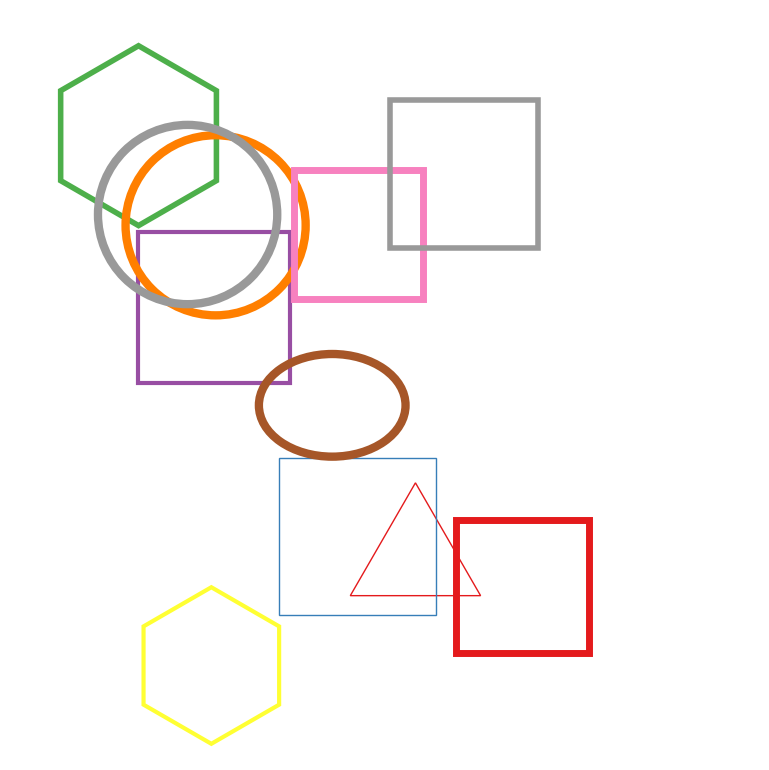[{"shape": "triangle", "thickness": 0.5, "radius": 0.49, "center": [0.54, 0.275]}, {"shape": "square", "thickness": 2.5, "radius": 0.43, "center": [0.678, 0.238]}, {"shape": "square", "thickness": 0.5, "radius": 0.51, "center": [0.464, 0.303]}, {"shape": "hexagon", "thickness": 2, "radius": 0.58, "center": [0.18, 0.824]}, {"shape": "square", "thickness": 1.5, "radius": 0.49, "center": [0.278, 0.601]}, {"shape": "circle", "thickness": 3, "radius": 0.58, "center": [0.28, 0.707]}, {"shape": "hexagon", "thickness": 1.5, "radius": 0.51, "center": [0.274, 0.136]}, {"shape": "oval", "thickness": 3, "radius": 0.48, "center": [0.431, 0.474]}, {"shape": "square", "thickness": 2.5, "radius": 0.42, "center": [0.466, 0.696]}, {"shape": "square", "thickness": 2, "radius": 0.48, "center": [0.603, 0.774]}, {"shape": "circle", "thickness": 3, "radius": 0.58, "center": [0.244, 0.721]}]